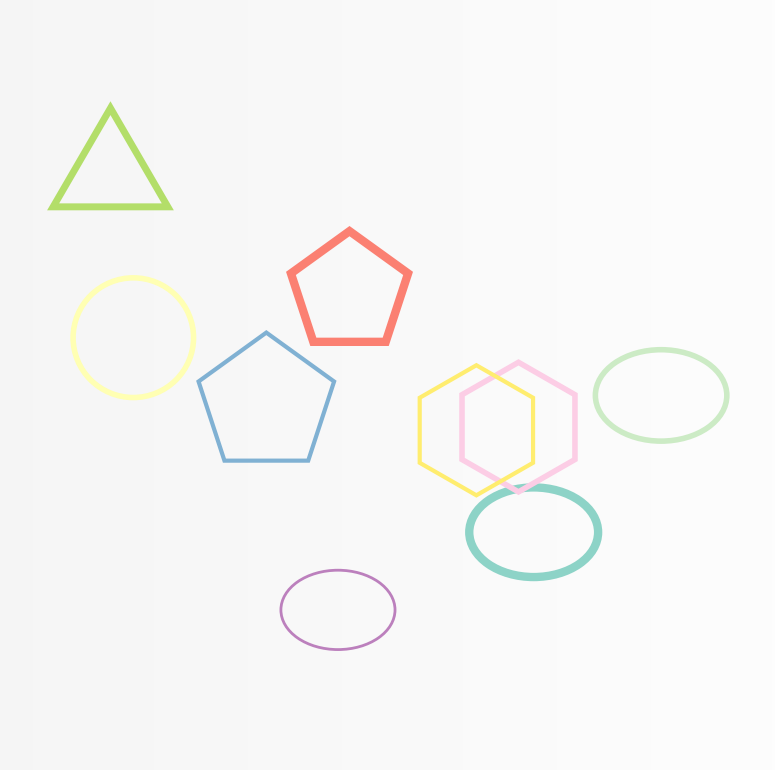[{"shape": "oval", "thickness": 3, "radius": 0.42, "center": [0.689, 0.309]}, {"shape": "circle", "thickness": 2, "radius": 0.39, "center": [0.172, 0.561]}, {"shape": "pentagon", "thickness": 3, "radius": 0.4, "center": [0.451, 0.62]}, {"shape": "pentagon", "thickness": 1.5, "radius": 0.46, "center": [0.344, 0.476]}, {"shape": "triangle", "thickness": 2.5, "radius": 0.43, "center": [0.143, 0.774]}, {"shape": "hexagon", "thickness": 2, "radius": 0.42, "center": [0.669, 0.445]}, {"shape": "oval", "thickness": 1, "radius": 0.37, "center": [0.436, 0.208]}, {"shape": "oval", "thickness": 2, "radius": 0.42, "center": [0.853, 0.486]}, {"shape": "hexagon", "thickness": 1.5, "radius": 0.42, "center": [0.615, 0.441]}]